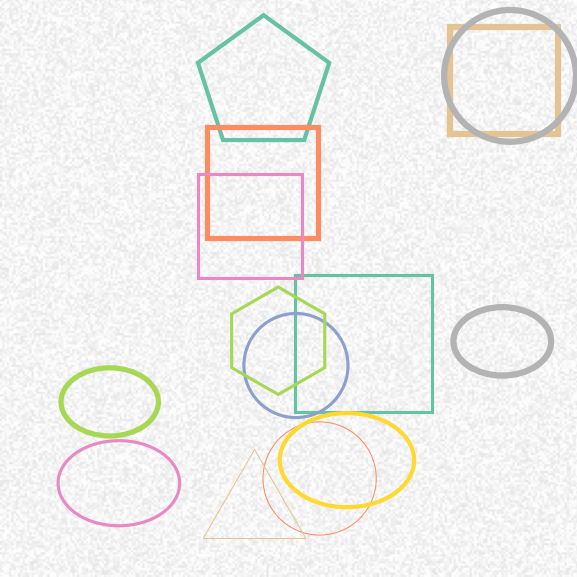[{"shape": "square", "thickness": 1.5, "radius": 0.59, "center": [0.629, 0.404]}, {"shape": "pentagon", "thickness": 2, "radius": 0.6, "center": [0.456, 0.853]}, {"shape": "circle", "thickness": 0.5, "radius": 0.49, "center": [0.553, 0.171]}, {"shape": "square", "thickness": 2.5, "radius": 0.48, "center": [0.455, 0.683]}, {"shape": "circle", "thickness": 1.5, "radius": 0.45, "center": [0.512, 0.366]}, {"shape": "oval", "thickness": 1.5, "radius": 0.53, "center": [0.206, 0.162]}, {"shape": "square", "thickness": 1.5, "radius": 0.45, "center": [0.433, 0.607]}, {"shape": "oval", "thickness": 2.5, "radius": 0.42, "center": [0.19, 0.303]}, {"shape": "hexagon", "thickness": 1.5, "radius": 0.47, "center": [0.482, 0.409]}, {"shape": "oval", "thickness": 2, "radius": 0.58, "center": [0.601, 0.202]}, {"shape": "square", "thickness": 3, "radius": 0.46, "center": [0.873, 0.86]}, {"shape": "triangle", "thickness": 0.5, "radius": 0.51, "center": [0.441, 0.118]}, {"shape": "oval", "thickness": 3, "radius": 0.42, "center": [0.87, 0.408]}, {"shape": "circle", "thickness": 3, "radius": 0.57, "center": [0.883, 0.868]}]